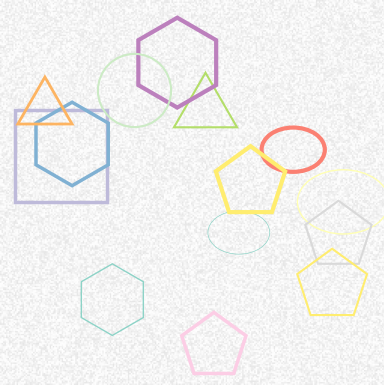[{"shape": "hexagon", "thickness": 1, "radius": 0.46, "center": [0.292, 0.222]}, {"shape": "oval", "thickness": 0.5, "radius": 0.4, "center": [0.62, 0.396]}, {"shape": "oval", "thickness": 1, "radius": 0.6, "center": [0.892, 0.476]}, {"shape": "square", "thickness": 2.5, "radius": 0.6, "center": [0.159, 0.596]}, {"shape": "oval", "thickness": 3, "radius": 0.41, "center": [0.762, 0.611]}, {"shape": "hexagon", "thickness": 2.5, "radius": 0.54, "center": [0.187, 0.626]}, {"shape": "triangle", "thickness": 2, "radius": 0.41, "center": [0.117, 0.719]}, {"shape": "triangle", "thickness": 1.5, "radius": 0.47, "center": [0.534, 0.717]}, {"shape": "pentagon", "thickness": 2.5, "radius": 0.44, "center": [0.556, 0.101]}, {"shape": "pentagon", "thickness": 1.5, "radius": 0.45, "center": [0.879, 0.388]}, {"shape": "hexagon", "thickness": 3, "radius": 0.58, "center": [0.46, 0.837]}, {"shape": "circle", "thickness": 1.5, "radius": 0.48, "center": [0.349, 0.765]}, {"shape": "pentagon", "thickness": 3, "radius": 0.47, "center": [0.651, 0.526]}, {"shape": "pentagon", "thickness": 1.5, "radius": 0.48, "center": [0.863, 0.259]}]